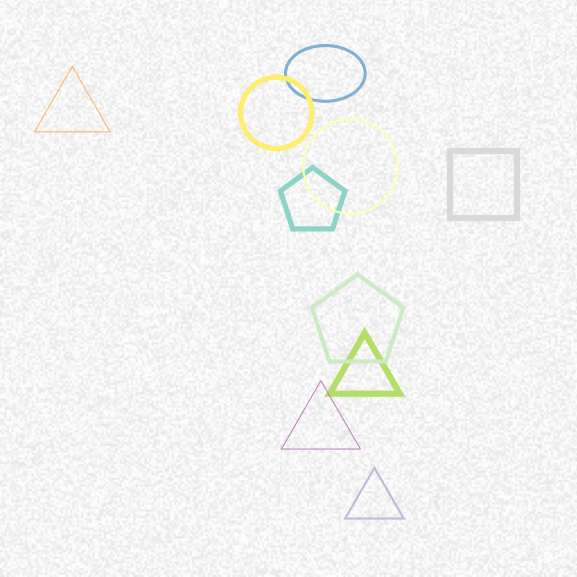[{"shape": "pentagon", "thickness": 2.5, "radius": 0.29, "center": [0.541, 0.65]}, {"shape": "circle", "thickness": 1, "radius": 0.41, "center": [0.607, 0.711]}, {"shape": "triangle", "thickness": 1, "radius": 0.29, "center": [0.648, 0.131]}, {"shape": "oval", "thickness": 1.5, "radius": 0.34, "center": [0.563, 0.872]}, {"shape": "triangle", "thickness": 0.5, "radius": 0.38, "center": [0.125, 0.809]}, {"shape": "triangle", "thickness": 3, "radius": 0.35, "center": [0.632, 0.352]}, {"shape": "square", "thickness": 3, "radius": 0.29, "center": [0.837, 0.68]}, {"shape": "triangle", "thickness": 0.5, "radius": 0.39, "center": [0.556, 0.261]}, {"shape": "pentagon", "thickness": 2, "radius": 0.42, "center": [0.619, 0.441]}, {"shape": "circle", "thickness": 2.5, "radius": 0.31, "center": [0.478, 0.804]}]